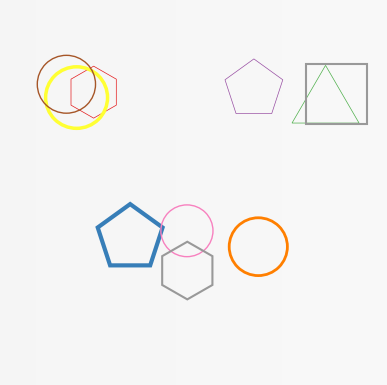[{"shape": "hexagon", "thickness": 0.5, "radius": 0.34, "center": [0.242, 0.761]}, {"shape": "pentagon", "thickness": 3, "radius": 0.44, "center": [0.336, 0.382]}, {"shape": "triangle", "thickness": 0.5, "radius": 0.5, "center": [0.84, 0.73]}, {"shape": "pentagon", "thickness": 0.5, "radius": 0.39, "center": [0.655, 0.769]}, {"shape": "circle", "thickness": 2, "radius": 0.38, "center": [0.667, 0.359]}, {"shape": "circle", "thickness": 2.5, "radius": 0.4, "center": [0.198, 0.747]}, {"shape": "circle", "thickness": 1, "radius": 0.38, "center": [0.171, 0.781]}, {"shape": "circle", "thickness": 1, "radius": 0.34, "center": [0.482, 0.401]}, {"shape": "hexagon", "thickness": 1.5, "radius": 0.37, "center": [0.483, 0.297]}, {"shape": "square", "thickness": 1.5, "radius": 0.39, "center": [0.869, 0.755]}]